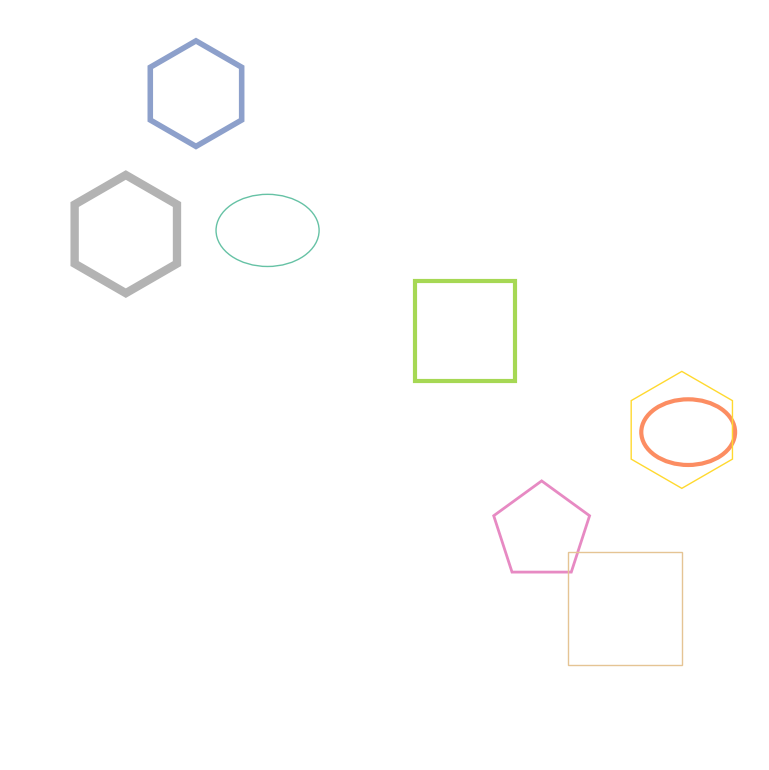[{"shape": "oval", "thickness": 0.5, "radius": 0.33, "center": [0.347, 0.701]}, {"shape": "oval", "thickness": 1.5, "radius": 0.3, "center": [0.894, 0.439]}, {"shape": "hexagon", "thickness": 2, "radius": 0.34, "center": [0.255, 0.878]}, {"shape": "pentagon", "thickness": 1, "radius": 0.33, "center": [0.703, 0.31]}, {"shape": "square", "thickness": 1.5, "radius": 0.32, "center": [0.604, 0.57]}, {"shape": "hexagon", "thickness": 0.5, "radius": 0.38, "center": [0.885, 0.442]}, {"shape": "square", "thickness": 0.5, "radius": 0.37, "center": [0.812, 0.21]}, {"shape": "hexagon", "thickness": 3, "radius": 0.38, "center": [0.163, 0.696]}]